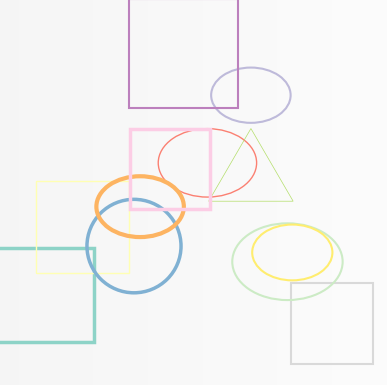[{"shape": "square", "thickness": 2.5, "radius": 0.61, "center": [0.119, 0.233]}, {"shape": "square", "thickness": 1, "radius": 0.6, "center": [0.213, 0.411]}, {"shape": "oval", "thickness": 1.5, "radius": 0.51, "center": [0.647, 0.753]}, {"shape": "oval", "thickness": 1, "radius": 0.63, "center": [0.535, 0.577]}, {"shape": "circle", "thickness": 2.5, "radius": 0.61, "center": [0.346, 0.361]}, {"shape": "oval", "thickness": 3, "radius": 0.56, "center": [0.362, 0.463]}, {"shape": "triangle", "thickness": 0.5, "radius": 0.63, "center": [0.648, 0.54]}, {"shape": "square", "thickness": 2.5, "radius": 0.52, "center": [0.439, 0.562]}, {"shape": "square", "thickness": 1.5, "radius": 0.53, "center": [0.856, 0.16]}, {"shape": "square", "thickness": 1.5, "radius": 0.7, "center": [0.474, 0.861]}, {"shape": "oval", "thickness": 1.5, "radius": 0.71, "center": [0.742, 0.32]}, {"shape": "oval", "thickness": 1.5, "radius": 0.52, "center": [0.754, 0.344]}]